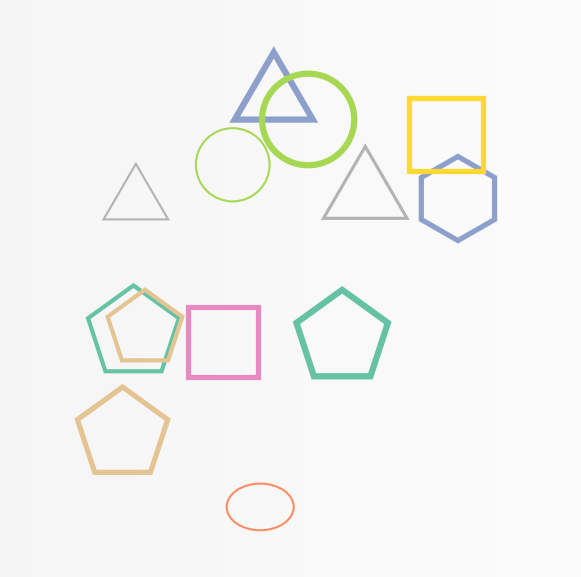[{"shape": "pentagon", "thickness": 3, "radius": 0.41, "center": [0.589, 0.415]}, {"shape": "pentagon", "thickness": 2, "radius": 0.41, "center": [0.23, 0.423]}, {"shape": "oval", "thickness": 1, "radius": 0.29, "center": [0.448, 0.121]}, {"shape": "triangle", "thickness": 3, "radius": 0.39, "center": [0.471, 0.831]}, {"shape": "hexagon", "thickness": 2.5, "radius": 0.36, "center": [0.788, 0.655]}, {"shape": "square", "thickness": 2.5, "radius": 0.3, "center": [0.384, 0.407]}, {"shape": "circle", "thickness": 1, "radius": 0.32, "center": [0.4, 0.714]}, {"shape": "circle", "thickness": 3, "radius": 0.4, "center": [0.53, 0.792]}, {"shape": "square", "thickness": 2.5, "radius": 0.32, "center": [0.768, 0.767]}, {"shape": "pentagon", "thickness": 2, "radius": 0.34, "center": [0.249, 0.43]}, {"shape": "pentagon", "thickness": 2.5, "radius": 0.41, "center": [0.211, 0.247]}, {"shape": "triangle", "thickness": 1.5, "radius": 0.41, "center": [0.628, 0.663]}, {"shape": "triangle", "thickness": 1, "radius": 0.32, "center": [0.234, 0.651]}]